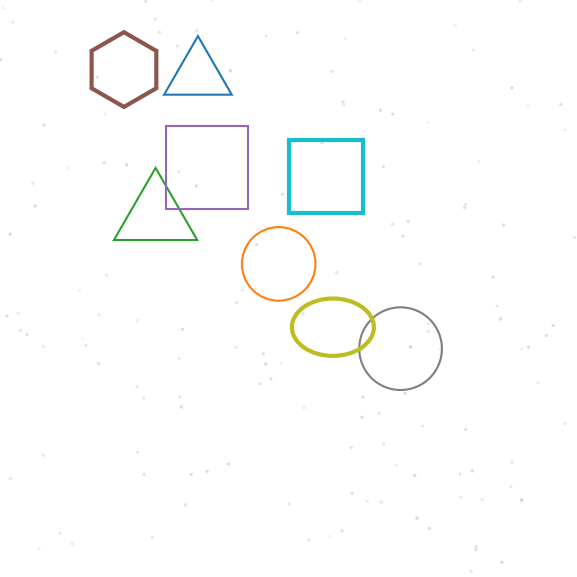[{"shape": "triangle", "thickness": 1, "radius": 0.34, "center": [0.343, 0.869]}, {"shape": "circle", "thickness": 1, "radius": 0.32, "center": [0.483, 0.542]}, {"shape": "triangle", "thickness": 1, "radius": 0.42, "center": [0.269, 0.625]}, {"shape": "square", "thickness": 1, "radius": 0.36, "center": [0.358, 0.709]}, {"shape": "hexagon", "thickness": 2, "radius": 0.32, "center": [0.215, 0.879]}, {"shape": "circle", "thickness": 1, "radius": 0.36, "center": [0.694, 0.395]}, {"shape": "oval", "thickness": 2, "radius": 0.35, "center": [0.576, 0.433]}, {"shape": "square", "thickness": 2, "radius": 0.32, "center": [0.565, 0.693]}]